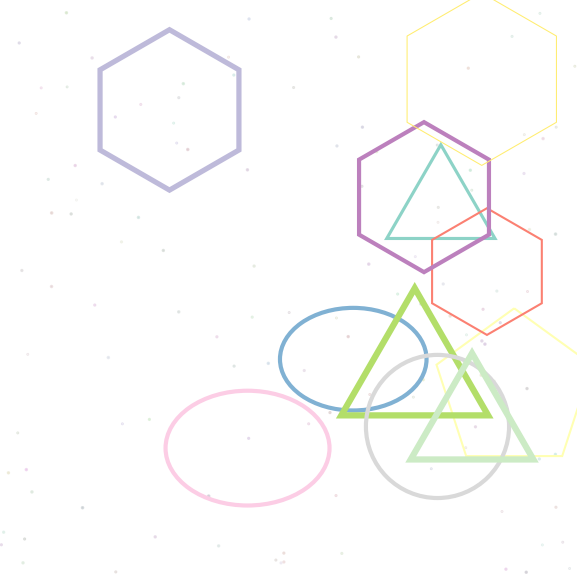[{"shape": "triangle", "thickness": 1.5, "radius": 0.54, "center": [0.763, 0.64]}, {"shape": "pentagon", "thickness": 1, "radius": 0.71, "center": [0.89, 0.324]}, {"shape": "hexagon", "thickness": 2.5, "radius": 0.69, "center": [0.293, 0.809]}, {"shape": "hexagon", "thickness": 1, "radius": 0.55, "center": [0.843, 0.529]}, {"shape": "oval", "thickness": 2, "radius": 0.63, "center": [0.612, 0.377]}, {"shape": "triangle", "thickness": 3, "radius": 0.73, "center": [0.718, 0.353]}, {"shape": "oval", "thickness": 2, "radius": 0.71, "center": [0.429, 0.223]}, {"shape": "circle", "thickness": 2, "radius": 0.62, "center": [0.758, 0.261]}, {"shape": "hexagon", "thickness": 2, "radius": 0.65, "center": [0.734, 0.658]}, {"shape": "triangle", "thickness": 3, "radius": 0.61, "center": [0.817, 0.265]}, {"shape": "hexagon", "thickness": 0.5, "radius": 0.75, "center": [0.834, 0.862]}]